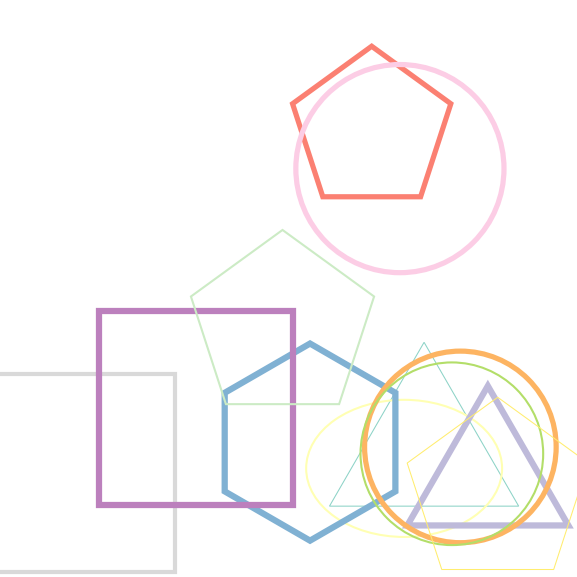[{"shape": "triangle", "thickness": 0.5, "radius": 0.95, "center": [0.734, 0.217]}, {"shape": "oval", "thickness": 1, "radius": 0.85, "center": [0.7, 0.188]}, {"shape": "triangle", "thickness": 3, "radius": 0.81, "center": [0.845, 0.17]}, {"shape": "pentagon", "thickness": 2.5, "radius": 0.72, "center": [0.644, 0.775]}, {"shape": "hexagon", "thickness": 3, "radius": 0.85, "center": [0.537, 0.234]}, {"shape": "circle", "thickness": 2.5, "radius": 0.83, "center": [0.797, 0.225]}, {"shape": "circle", "thickness": 1, "radius": 0.79, "center": [0.782, 0.213]}, {"shape": "circle", "thickness": 2.5, "radius": 0.9, "center": [0.693, 0.707]}, {"shape": "square", "thickness": 2, "radius": 0.86, "center": [0.132, 0.18]}, {"shape": "square", "thickness": 3, "radius": 0.84, "center": [0.339, 0.292]}, {"shape": "pentagon", "thickness": 1, "radius": 0.83, "center": [0.489, 0.434]}, {"shape": "pentagon", "thickness": 0.5, "radius": 0.82, "center": [0.862, 0.146]}]